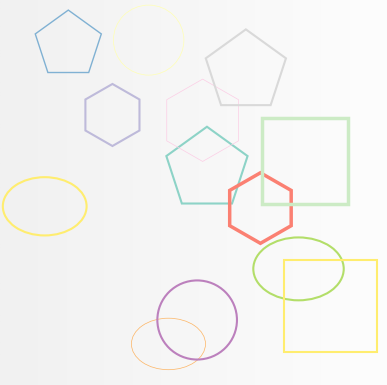[{"shape": "pentagon", "thickness": 1.5, "radius": 0.55, "center": [0.534, 0.561]}, {"shape": "circle", "thickness": 0.5, "radius": 0.45, "center": [0.384, 0.896]}, {"shape": "hexagon", "thickness": 1.5, "radius": 0.4, "center": [0.29, 0.701]}, {"shape": "hexagon", "thickness": 2.5, "radius": 0.46, "center": [0.672, 0.46]}, {"shape": "pentagon", "thickness": 1, "radius": 0.45, "center": [0.176, 0.884]}, {"shape": "oval", "thickness": 0.5, "radius": 0.48, "center": [0.435, 0.107]}, {"shape": "oval", "thickness": 1.5, "radius": 0.58, "center": [0.77, 0.302]}, {"shape": "hexagon", "thickness": 0.5, "radius": 0.53, "center": [0.523, 0.688]}, {"shape": "pentagon", "thickness": 1.5, "radius": 0.54, "center": [0.634, 0.815]}, {"shape": "circle", "thickness": 1.5, "radius": 0.51, "center": [0.509, 0.169]}, {"shape": "square", "thickness": 2.5, "radius": 0.56, "center": [0.788, 0.582]}, {"shape": "square", "thickness": 1.5, "radius": 0.6, "center": [0.853, 0.206]}, {"shape": "oval", "thickness": 1.5, "radius": 0.54, "center": [0.115, 0.464]}]